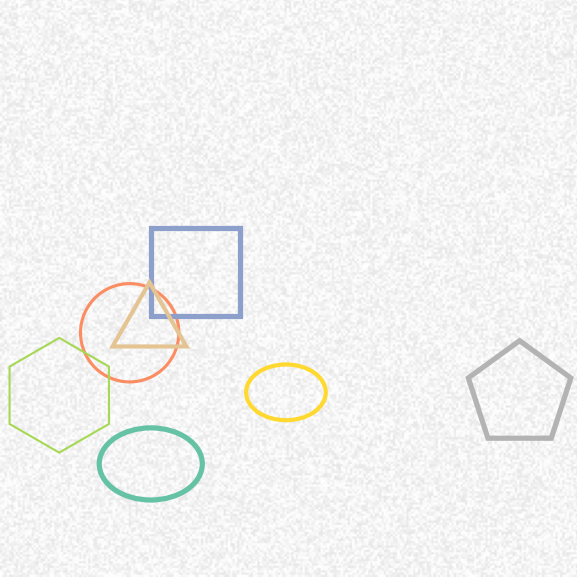[{"shape": "oval", "thickness": 2.5, "radius": 0.45, "center": [0.261, 0.196]}, {"shape": "circle", "thickness": 1.5, "radius": 0.43, "center": [0.225, 0.423]}, {"shape": "square", "thickness": 2.5, "radius": 0.38, "center": [0.339, 0.528]}, {"shape": "hexagon", "thickness": 1, "radius": 0.5, "center": [0.103, 0.315]}, {"shape": "oval", "thickness": 2, "radius": 0.34, "center": [0.495, 0.32]}, {"shape": "triangle", "thickness": 2, "radius": 0.37, "center": [0.259, 0.436]}, {"shape": "pentagon", "thickness": 2.5, "radius": 0.47, "center": [0.9, 0.316]}]